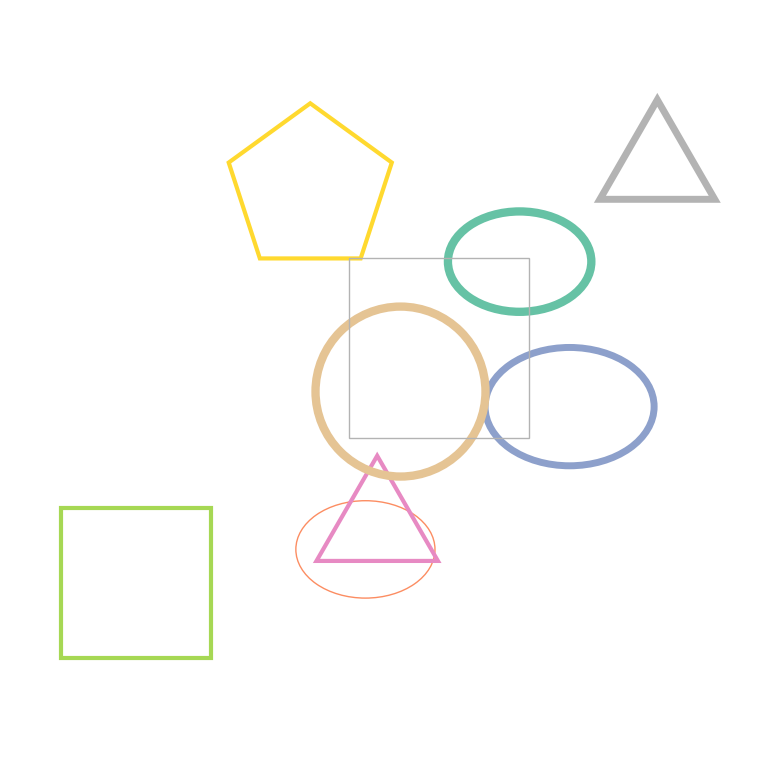[{"shape": "oval", "thickness": 3, "radius": 0.47, "center": [0.675, 0.66]}, {"shape": "oval", "thickness": 0.5, "radius": 0.45, "center": [0.475, 0.286]}, {"shape": "oval", "thickness": 2.5, "radius": 0.55, "center": [0.74, 0.472]}, {"shape": "triangle", "thickness": 1.5, "radius": 0.46, "center": [0.49, 0.317]}, {"shape": "square", "thickness": 1.5, "radius": 0.49, "center": [0.176, 0.243]}, {"shape": "pentagon", "thickness": 1.5, "radius": 0.56, "center": [0.403, 0.754]}, {"shape": "circle", "thickness": 3, "radius": 0.55, "center": [0.52, 0.491]}, {"shape": "square", "thickness": 0.5, "radius": 0.59, "center": [0.57, 0.548]}, {"shape": "triangle", "thickness": 2.5, "radius": 0.43, "center": [0.854, 0.784]}]